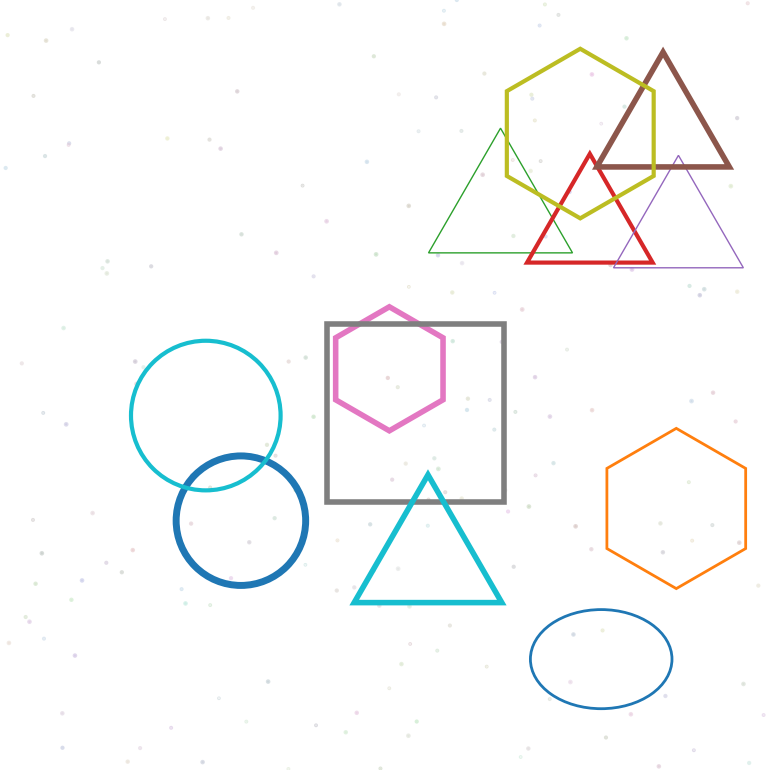[{"shape": "oval", "thickness": 1, "radius": 0.46, "center": [0.781, 0.144]}, {"shape": "circle", "thickness": 2.5, "radius": 0.42, "center": [0.313, 0.324]}, {"shape": "hexagon", "thickness": 1, "radius": 0.52, "center": [0.878, 0.34]}, {"shape": "triangle", "thickness": 0.5, "radius": 0.54, "center": [0.65, 0.726]}, {"shape": "triangle", "thickness": 1.5, "radius": 0.47, "center": [0.766, 0.706]}, {"shape": "triangle", "thickness": 0.5, "radius": 0.49, "center": [0.881, 0.701]}, {"shape": "triangle", "thickness": 2, "radius": 0.5, "center": [0.861, 0.833]}, {"shape": "hexagon", "thickness": 2, "radius": 0.4, "center": [0.506, 0.521]}, {"shape": "square", "thickness": 2, "radius": 0.58, "center": [0.54, 0.464]}, {"shape": "hexagon", "thickness": 1.5, "radius": 0.55, "center": [0.754, 0.827]}, {"shape": "triangle", "thickness": 2, "radius": 0.55, "center": [0.556, 0.273]}, {"shape": "circle", "thickness": 1.5, "radius": 0.49, "center": [0.267, 0.46]}]